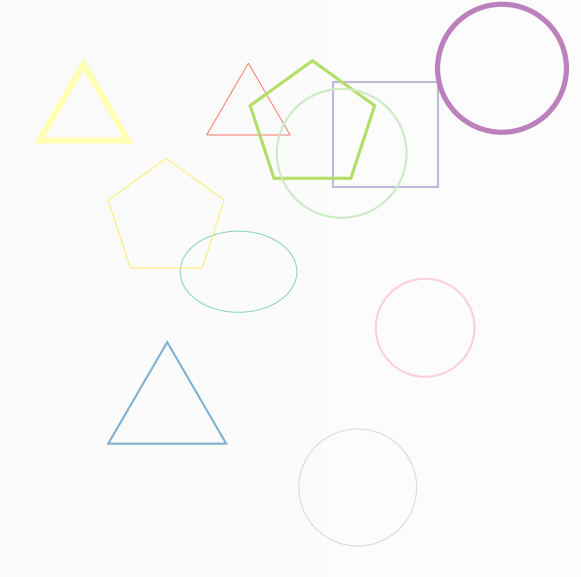[{"shape": "oval", "thickness": 0.5, "radius": 0.5, "center": [0.41, 0.529]}, {"shape": "triangle", "thickness": 3, "radius": 0.44, "center": [0.144, 0.8]}, {"shape": "square", "thickness": 1, "radius": 0.45, "center": [0.664, 0.766]}, {"shape": "triangle", "thickness": 0.5, "radius": 0.41, "center": [0.427, 0.807]}, {"shape": "triangle", "thickness": 1, "radius": 0.59, "center": [0.288, 0.289]}, {"shape": "pentagon", "thickness": 1.5, "radius": 0.56, "center": [0.538, 0.781]}, {"shape": "circle", "thickness": 1, "radius": 0.42, "center": [0.731, 0.432]}, {"shape": "circle", "thickness": 0.5, "radius": 0.51, "center": [0.615, 0.155]}, {"shape": "circle", "thickness": 2.5, "radius": 0.55, "center": [0.864, 0.881]}, {"shape": "circle", "thickness": 1, "radius": 0.56, "center": [0.588, 0.734]}, {"shape": "pentagon", "thickness": 0.5, "radius": 0.52, "center": [0.286, 0.62]}]